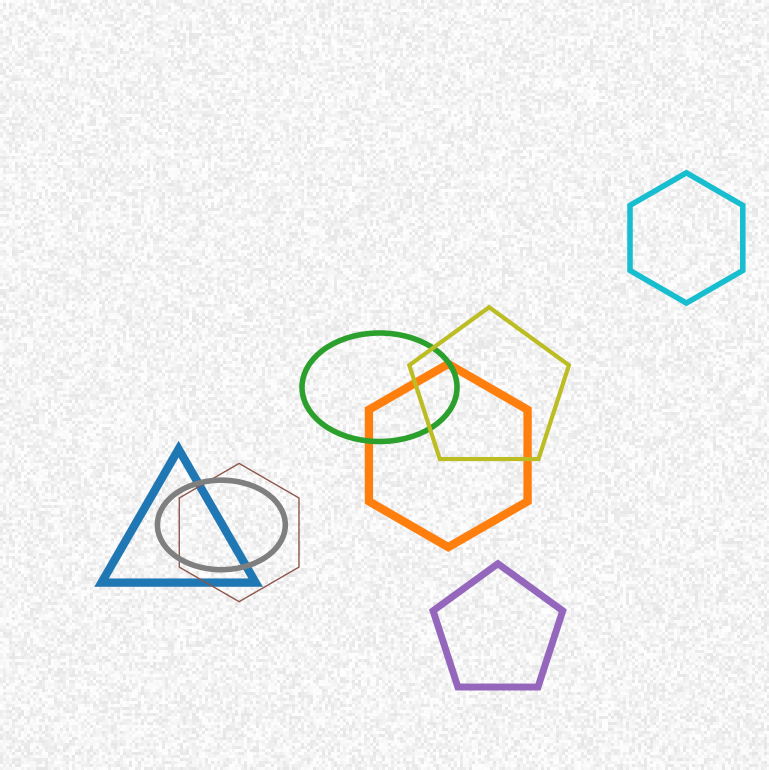[{"shape": "triangle", "thickness": 3, "radius": 0.58, "center": [0.232, 0.301]}, {"shape": "hexagon", "thickness": 3, "radius": 0.59, "center": [0.582, 0.408]}, {"shape": "oval", "thickness": 2, "radius": 0.5, "center": [0.493, 0.497]}, {"shape": "pentagon", "thickness": 2.5, "radius": 0.44, "center": [0.647, 0.179]}, {"shape": "hexagon", "thickness": 0.5, "radius": 0.45, "center": [0.311, 0.308]}, {"shape": "oval", "thickness": 2, "radius": 0.42, "center": [0.287, 0.318]}, {"shape": "pentagon", "thickness": 1.5, "radius": 0.55, "center": [0.635, 0.492]}, {"shape": "hexagon", "thickness": 2, "radius": 0.42, "center": [0.891, 0.691]}]